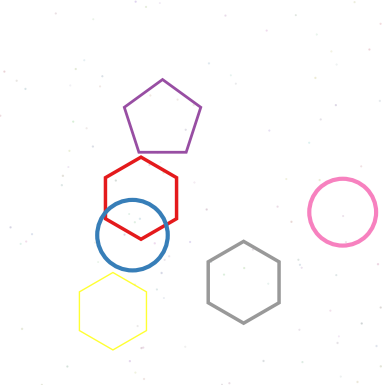[{"shape": "hexagon", "thickness": 2.5, "radius": 0.53, "center": [0.366, 0.485]}, {"shape": "circle", "thickness": 3, "radius": 0.46, "center": [0.344, 0.389]}, {"shape": "pentagon", "thickness": 2, "radius": 0.52, "center": [0.422, 0.689]}, {"shape": "hexagon", "thickness": 1, "radius": 0.5, "center": [0.293, 0.192]}, {"shape": "circle", "thickness": 3, "radius": 0.43, "center": [0.89, 0.449]}, {"shape": "hexagon", "thickness": 2.5, "radius": 0.53, "center": [0.633, 0.267]}]